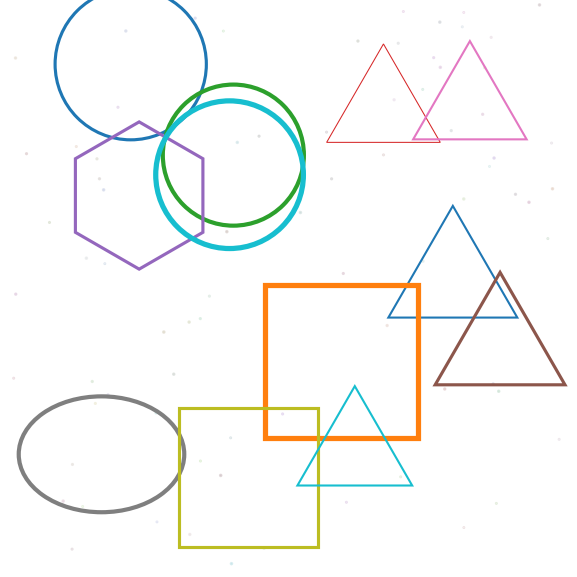[{"shape": "triangle", "thickness": 1, "radius": 0.64, "center": [0.784, 0.514]}, {"shape": "circle", "thickness": 1.5, "radius": 0.65, "center": [0.226, 0.888]}, {"shape": "square", "thickness": 2.5, "radius": 0.66, "center": [0.592, 0.373]}, {"shape": "circle", "thickness": 2, "radius": 0.61, "center": [0.404, 0.731]}, {"shape": "triangle", "thickness": 0.5, "radius": 0.57, "center": [0.664, 0.809]}, {"shape": "hexagon", "thickness": 1.5, "radius": 0.64, "center": [0.241, 0.661]}, {"shape": "triangle", "thickness": 1.5, "radius": 0.65, "center": [0.866, 0.398]}, {"shape": "triangle", "thickness": 1, "radius": 0.57, "center": [0.814, 0.815]}, {"shape": "oval", "thickness": 2, "radius": 0.72, "center": [0.176, 0.212]}, {"shape": "square", "thickness": 1.5, "radius": 0.6, "center": [0.43, 0.173]}, {"shape": "triangle", "thickness": 1, "radius": 0.57, "center": [0.614, 0.216]}, {"shape": "circle", "thickness": 2.5, "radius": 0.64, "center": [0.398, 0.697]}]